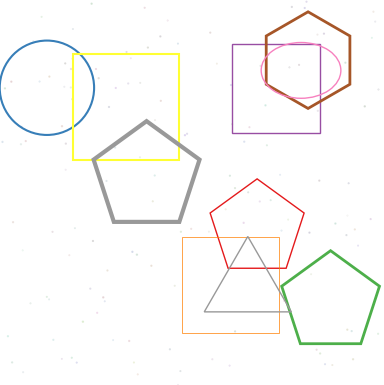[{"shape": "pentagon", "thickness": 1, "radius": 0.64, "center": [0.668, 0.407]}, {"shape": "circle", "thickness": 1.5, "radius": 0.61, "center": [0.122, 0.772]}, {"shape": "pentagon", "thickness": 2, "radius": 0.67, "center": [0.859, 0.215]}, {"shape": "square", "thickness": 1, "radius": 0.57, "center": [0.717, 0.77]}, {"shape": "square", "thickness": 0.5, "radius": 0.63, "center": [0.598, 0.26]}, {"shape": "square", "thickness": 1.5, "radius": 0.69, "center": [0.328, 0.723]}, {"shape": "hexagon", "thickness": 2, "radius": 0.63, "center": [0.8, 0.844]}, {"shape": "oval", "thickness": 1, "radius": 0.52, "center": [0.782, 0.817]}, {"shape": "triangle", "thickness": 1, "radius": 0.65, "center": [0.644, 0.255]}, {"shape": "pentagon", "thickness": 3, "radius": 0.72, "center": [0.381, 0.541]}]